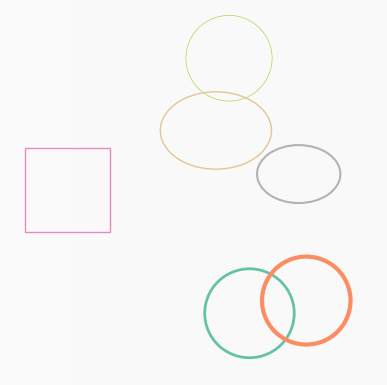[{"shape": "circle", "thickness": 2, "radius": 0.58, "center": [0.644, 0.186]}, {"shape": "circle", "thickness": 3, "radius": 0.57, "center": [0.79, 0.219]}, {"shape": "square", "thickness": 1, "radius": 0.55, "center": [0.174, 0.507]}, {"shape": "circle", "thickness": 0.5, "radius": 0.56, "center": [0.591, 0.849]}, {"shape": "oval", "thickness": 1, "radius": 0.72, "center": [0.557, 0.661]}, {"shape": "oval", "thickness": 1.5, "radius": 0.54, "center": [0.771, 0.548]}]